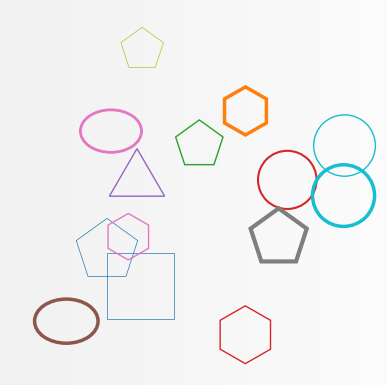[{"shape": "square", "thickness": 0.5, "radius": 0.43, "center": [0.363, 0.257]}, {"shape": "pentagon", "thickness": 0.5, "radius": 0.42, "center": [0.276, 0.349]}, {"shape": "hexagon", "thickness": 2.5, "radius": 0.31, "center": [0.633, 0.712]}, {"shape": "pentagon", "thickness": 1, "radius": 0.32, "center": [0.514, 0.624]}, {"shape": "circle", "thickness": 1.5, "radius": 0.38, "center": [0.741, 0.533]}, {"shape": "hexagon", "thickness": 1, "radius": 0.38, "center": [0.633, 0.131]}, {"shape": "triangle", "thickness": 1, "radius": 0.41, "center": [0.354, 0.532]}, {"shape": "oval", "thickness": 2.5, "radius": 0.41, "center": [0.171, 0.166]}, {"shape": "hexagon", "thickness": 1, "radius": 0.3, "center": [0.331, 0.385]}, {"shape": "oval", "thickness": 2, "radius": 0.39, "center": [0.286, 0.659]}, {"shape": "pentagon", "thickness": 3, "radius": 0.38, "center": [0.719, 0.383]}, {"shape": "pentagon", "thickness": 0.5, "radius": 0.29, "center": [0.367, 0.871]}, {"shape": "circle", "thickness": 1, "radius": 0.4, "center": [0.889, 0.622]}, {"shape": "circle", "thickness": 2.5, "radius": 0.4, "center": [0.887, 0.492]}]